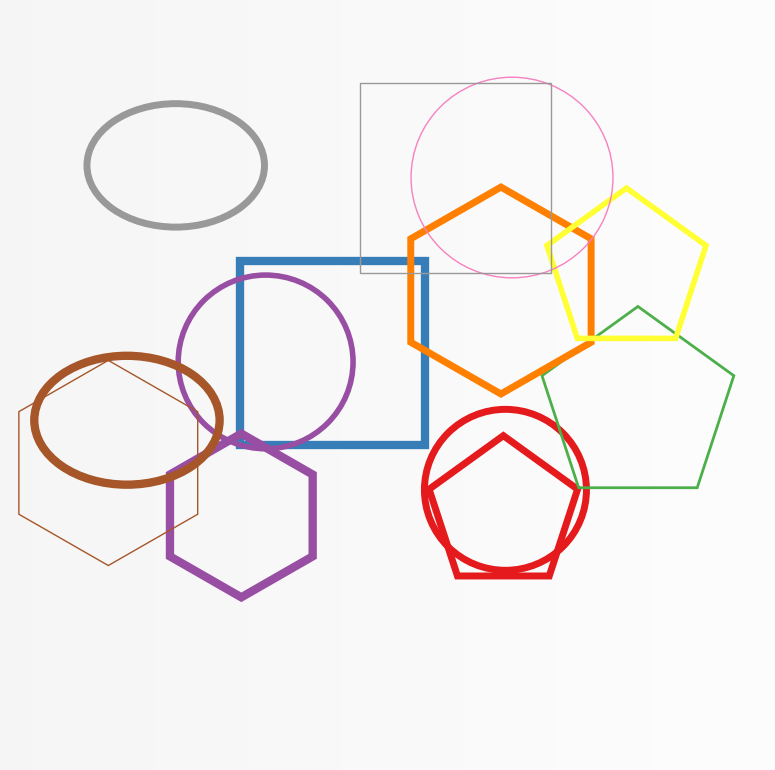[{"shape": "pentagon", "thickness": 2.5, "radius": 0.5, "center": [0.649, 0.333]}, {"shape": "circle", "thickness": 2.5, "radius": 0.52, "center": [0.652, 0.364]}, {"shape": "square", "thickness": 3, "radius": 0.6, "center": [0.429, 0.541]}, {"shape": "pentagon", "thickness": 1, "radius": 0.65, "center": [0.823, 0.472]}, {"shape": "hexagon", "thickness": 3, "radius": 0.53, "center": [0.311, 0.331]}, {"shape": "circle", "thickness": 2, "radius": 0.56, "center": [0.343, 0.53]}, {"shape": "hexagon", "thickness": 2.5, "radius": 0.67, "center": [0.646, 0.623]}, {"shape": "pentagon", "thickness": 2, "radius": 0.54, "center": [0.808, 0.648]}, {"shape": "oval", "thickness": 3, "radius": 0.6, "center": [0.164, 0.454]}, {"shape": "hexagon", "thickness": 0.5, "radius": 0.67, "center": [0.14, 0.399]}, {"shape": "circle", "thickness": 0.5, "radius": 0.65, "center": [0.661, 0.769]}, {"shape": "square", "thickness": 0.5, "radius": 0.62, "center": [0.588, 0.769]}, {"shape": "oval", "thickness": 2.5, "radius": 0.57, "center": [0.227, 0.785]}]